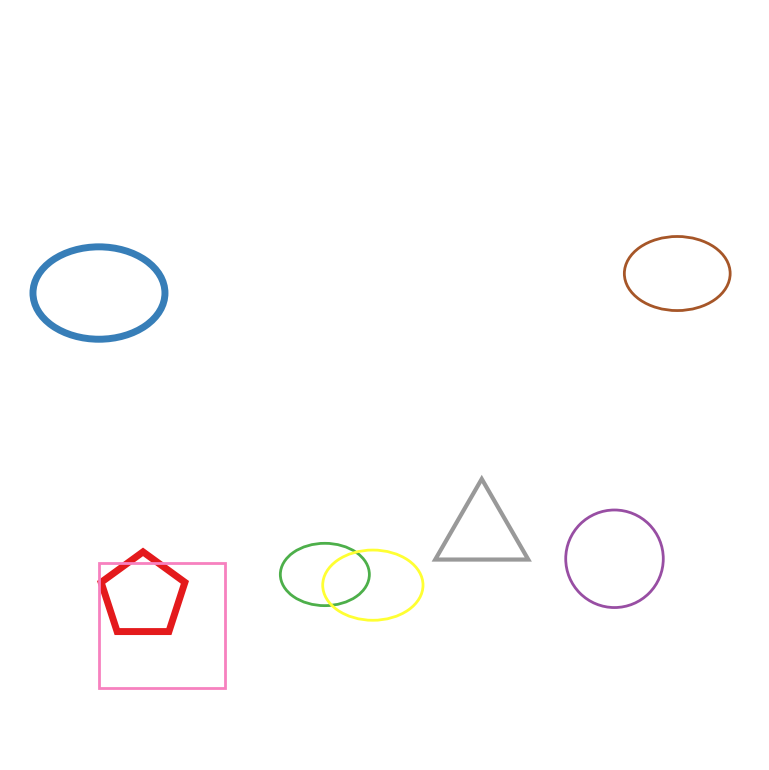[{"shape": "pentagon", "thickness": 2.5, "radius": 0.29, "center": [0.186, 0.226]}, {"shape": "oval", "thickness": 2.5, "radius": 0.43, "center": [0.129, 0.619]}, {"shape": "oval", "thickness": 1, "radius": 0.29, "center": [0.422, 0.254]}, {"shape": "circle", "thickness": 1, "radius": 0.32, "center": [0.798, 0.274]}, {"shape": "oval", "thickness": 1, "radius": 0.33, "center": [0.484, 0.24]}, {"shape": "oval", "thickness": 1, "radius": 0.34, "center": [0.88, 0.645]}, {"shape": "square", "thickness": 1, "radius": 0.41, "center": [0.21, 0.188]}, {"shape": "triangle", "thickness": 1.5, "radius": 0.35, "center": [0.626, 0.308]}]